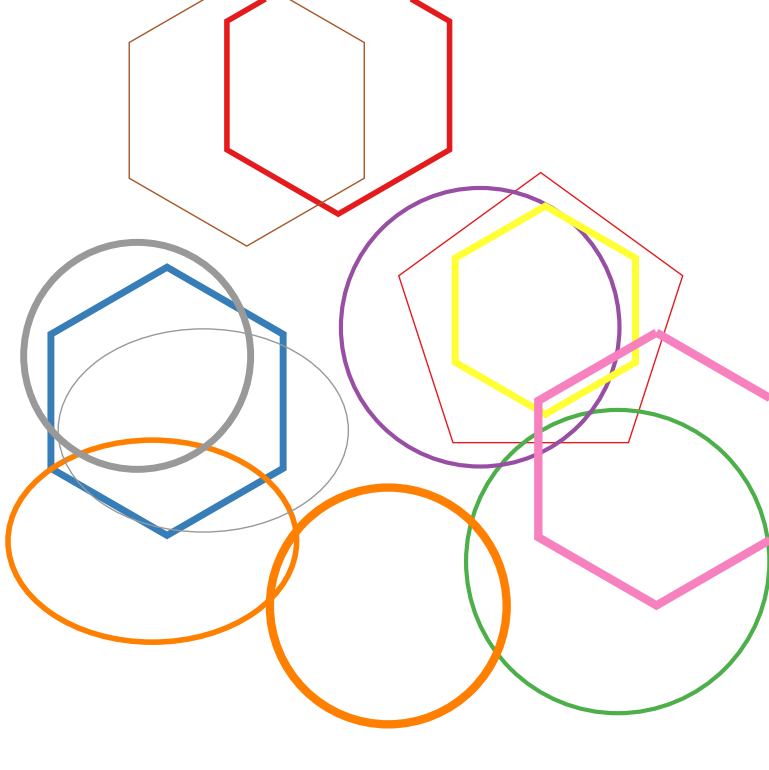[{"shape": "pentagon", "thickness": 0.5, "radius": 0.97, "center": [0.702, 0.582]}, {"shape": "hexagon", "thickness": 2, "radius": 0.83, "center": [0.439, 0.889]}, {"shape": "hexagon", "thickness": 2.5, "radius": 0.87, "center": [0.217, 0.479]}, {"shape": "circle", "thickness": 1.5, "radius": 0.98, "center": [0.802, 0.271]}, {"shape": "circle", "thickness": 1.5, "radius": 0.9, "center": [0.624, 0.575]}, {"shape": "circle", "thickness": 3, "radius": 0.77, "center": [0.504, 0.213]}, {"shape": "oval", "thickness": 2, "radius": 0.94, "center": [0.198, 0.297]}, {"shape": "hexagon", "thickness": 2.5, "radius": 0.68, "center": [0.708, 0.597]}, {"shape": "hexagon", "thickness": 0.5, "radius": 0.88, "center": [0.32, 0.857]}, {"shape": "hexagon", "thickness": 3, "radius": 0.89, "center": [0.853, 0.391]}, {"shape": "circle", "thickness": 2.5, "radius": 0.74, "center": [0.178, 0.538]}, {"shape": "oval", "thickness": 0.5, "radius": 0.94, "center": [0.264, 0.441]}]